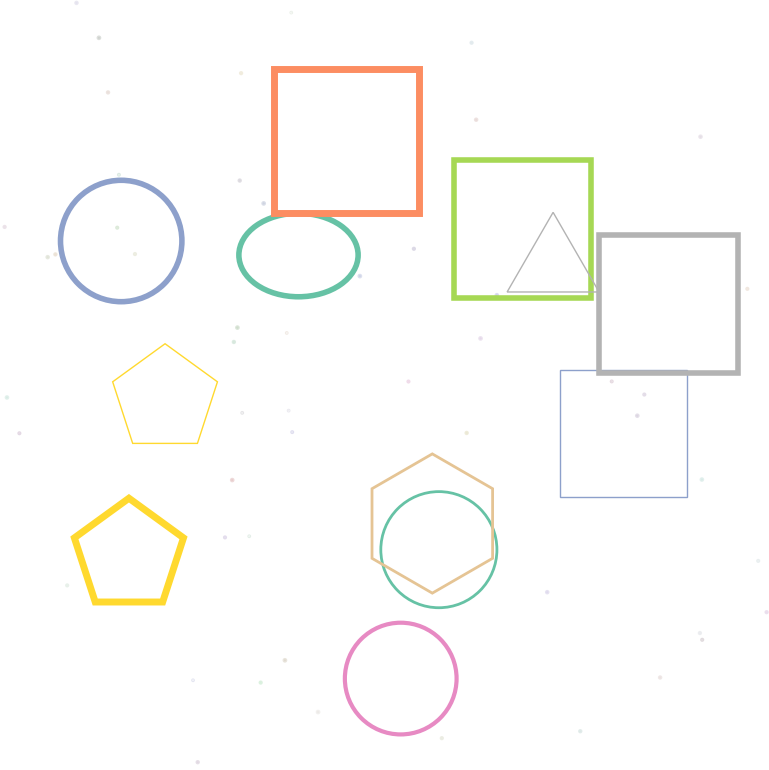[{"shape": "oval", "thickness": 2, "radius": 0.39, "center": [0.388, 0.669]}, {"shape": "circle", "thickness": 1, "radius": 0.38, "center": [0.57, 0.286]}, {"shape": "square", "thickness": 2.5, "radius": 0.47, "center": [0.45, 0.817]}, {"shape": "circle", "thickness": 2, "radius": 0.39, "center": [0.157, 0.687]}, {"shape": "square", "thickness": 0.5, "radius": 0.41, "center": [0.81, 0.437]}, {"shape": "circle", "thickness": 1.5, "radius": 0.36, "center": [0.52, 0.119]}, {"shape": "square", "thickness": 2, "radius": 0.45, "center": [0.679, 0.703]}, {"shape": "pentagon", "thickness": 0.5, "radius": 0.36, "center": [0.214, 0.482]}, {"shape": "pentagon", "thickness": 2.5, "radius": 0.37, "center": [0.167, 0.278]}, {"shape": "hexagon", "thickness": 1, "radius": 0.45, "center": [0.561, 0.32]}, {"shape": "square", "thickness": 2, "radius": 0.45, "center": [0.868, 0.605]}, {"shape": "triangle", "thickness": 0.5, "radius": 0.34, "center": [0.718, 0.655]}]